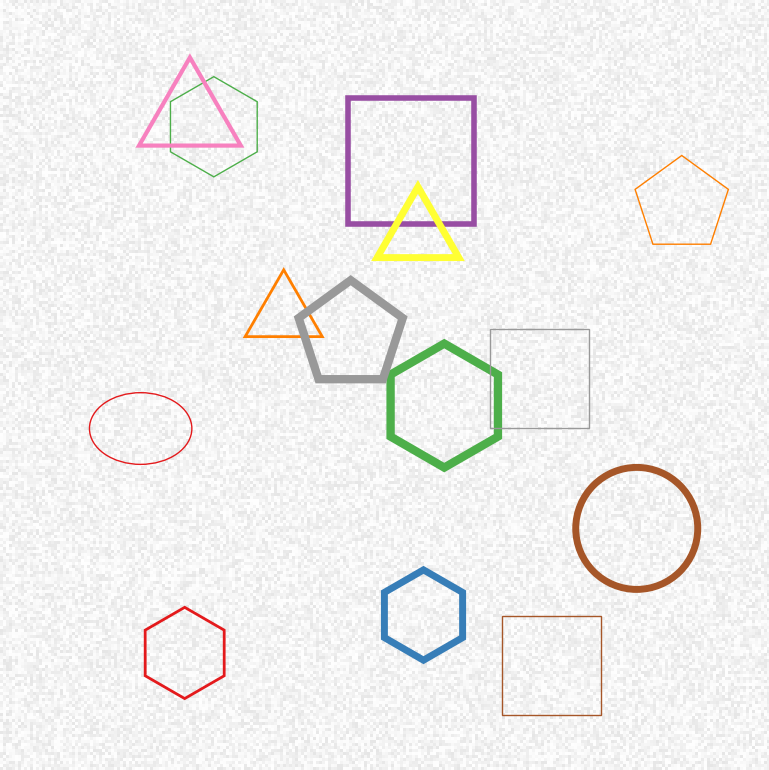[{"shape": "hexagon", "thickness": 1, "radius": 0.3, "center": [0.24, 0.152]}, {"shape": "oval", "thickness": 0.5, "radius": 0.33, "center": [0.183, 0.443]}, {"shape": "hexagon", "thickness": 2.5, "radius": 0.29, "center": [0.55, 0.201]}, {"shape": "hexagon", "thickness": 3, "radius": 0.4, "center": [0.577, 0.473]}, {"shape": "hexagon", "thickness": 0.5, "radius": 0.33, "center": [0.278, 0.835]}, {"shape": "square", "thickness": 2, "radius": 0.41, "center": [0.534, 0.791]}, {"shape": "pentagon", "thickness": 0.5, "radius": 0.32, "center": [0.885, 0.734]}, {"shape": "triangle", "thickness": 1, "radius": 0.29, "center": [0.368, 0.592]}, {"shape": "triangle", "thickness": 2.5, "radius": 0.31, "center": [0.543, 0.696]}, {"shape": "square", "thickness": 0.5, "radius": 0.32, "center": [0.716, 0.136]}, {"shape": "circle", "thickness": 2.5, "radius": 0.4, "center": [0.827, 0.314]}, {"shape": "triangle", "thickness": 1.5, "radius": 0.38, "center": [0.247, 0.849]}, {"shape": "square", "thickness": 0.5, "radius": 0.32, "center": [0.701, 0.508]}, {"shape": "pentagon", "thickness": 3, "radius": 0.36, "center": [0.455, 0.565]}]